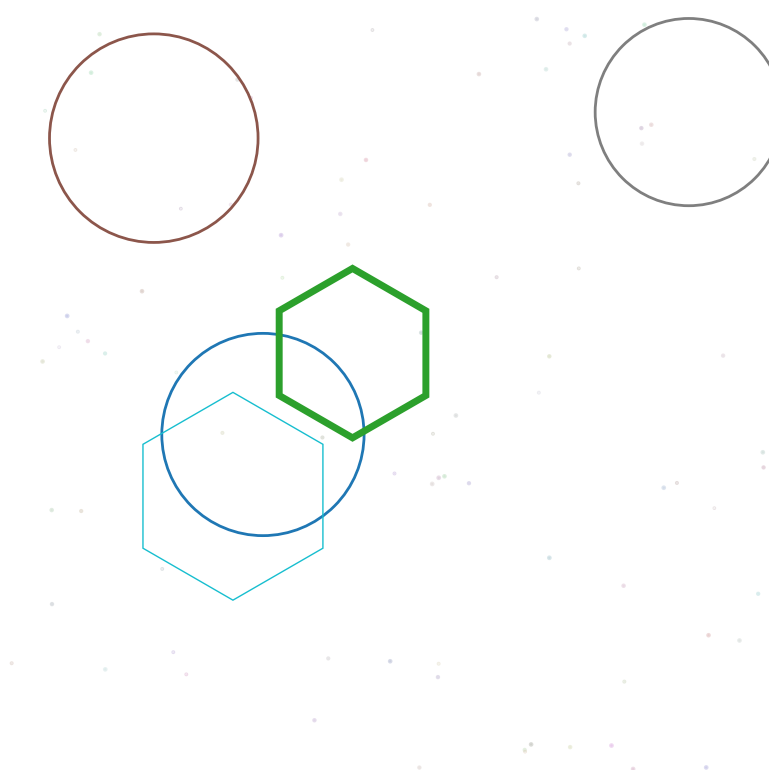[{"shape": "circle", "thickness": 1, "radius": 0.66, "center": [0.341, 0.436]}, {"shape": "hexagon", "thickness": 2.5, "radius": 0.55, "center": [0.458, 0.541]}, {"shape": "circle", "thickness": 1, "radius": 0.68, "center": [0.2, 0.821]}, {"shape": "circle", "thickness": 1, "radius": 0.61, "center": [0.895, 0.854]}, {"shape": "hexagon", "thickness": 0.5, "radius": 0.67, "center": [0.303, 0.356]}]